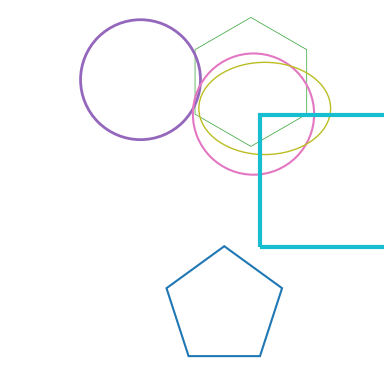[{"shape": "pentagon", "thickness": 1.5, "radius": 0.79, "center": [0.583, 0.203]}, {"shape": "hexagon", "thickness": 0.5, "radius": 0.84, "center": [0.652, 0.787]}, {"shape": "circle", "thickness": 2, "radius": 0.78, "center": [0.365, 0.793]}, {"shape": "circle", "thickness": 1.5, "radius": 0.79, "center": [0.658, 0.704]}, {"shape": "oval", "thickness": 1, "radius": 0.86, "center": [0.688, 0.718]}, {"shape": "square", "thickness": 3, "radius": 0.86, "center": [0.847, 0.529]}]